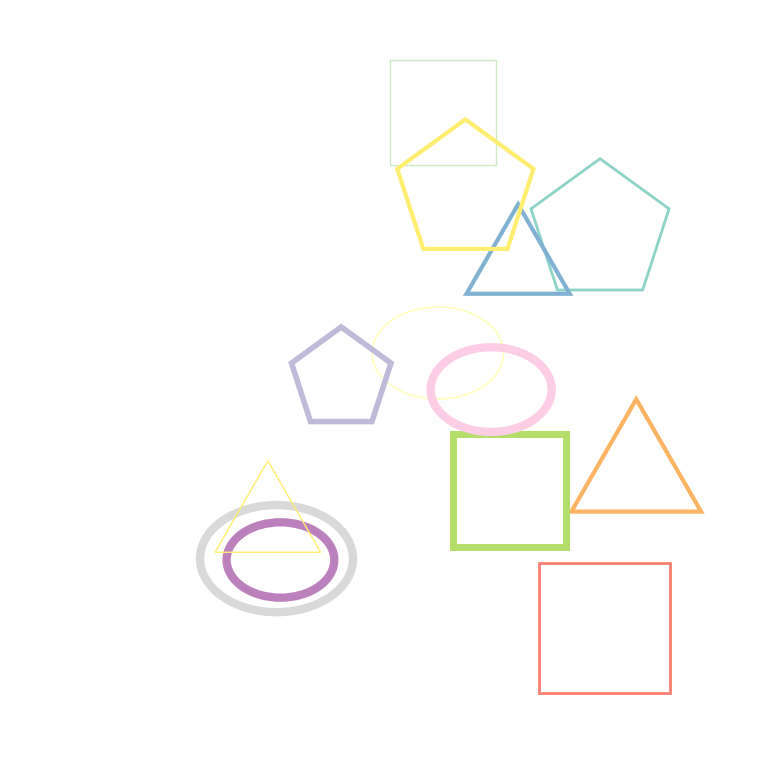[{"shape": "pentagon", "thickness": 1, "radius": 0.47, "center": [0.779, 0.7]}, {"shape": "oval", "thickness": 0.5, "radius": 0.43, "center": [0.569, 0.541]}, {"shape": "pentagon", "thickness": 2, "radius": 0.34, "center": [0.443, 0.507]}, {"shape": "square", "thickness": 1, "radius": 0.42, "center": [0.785, 0.185]}, {"shape": "triangle", "thickness": 1.5, "radius": 0.39, "center": [0.673, 0.657]}, {"shape": "triangle", "thickness": 1.5, "radius": 0.49, "center": [0.826, 0.384]}, {"shape": "square", "thickness": 2.5, "radius": 0.37, "center": [0.662, 0.362]}, {"shape": "oval", "thickness": 3, "radius": 0.39, "center": [0.638, 0.494]}, {"shape": "oval", "thickness": 3, "radius": 0.5, "center": [0.359, 0.274]}, {"shape": "oval", "thickness": 3, "radius": 0.35, "center": [0.364, 0.273]}, {"shape": "square", "thickness": 0.5, "radius": 0.34, "center": [0.575, 0.854]}, {"shape": "pentagon", "thickness": 1.5, "radius": 0.46, "center": [0.604, 0.752]}, {"shape": "triangle", "thickness": 0.5, "radius": 0.4, "center": [0.348, 0.322]}]